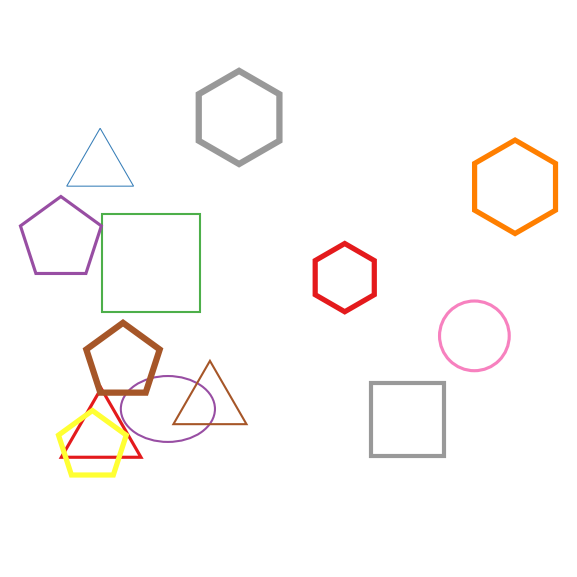[{"shape": "hexagon", "thickness": 2.5, "radius": 0.3, "center": [0.597, 0.518]}, {"shape": "triangle", "thickness": 1.5, "radius": 0.4, "center": [0.175, 0.247]}, {"shape": "triangle", "thickness": 0.5, "radius": 0.33, "center": [0.173, 0.71]}, {"shape": "square", "thickness": 1, "radius": 0.43, "center": [0.262, 0.544]}, {"shape": "oval", "thickness": 1, "radius": 0.41, "center": [0.291, 0.291]}, {"shape": "pentagon", "thickness": 1.5, "radius": 0.37, "center": [0.105, 0.585]}, {"shape": "hexagon", "thickness": 2.5, "radius": 0.4, "center": [0.892, 0.676]}, {"shape": "pentagon", "thickness": 2.5, "radius": 0.31, "center": [0.16, 0.227]}, {"shape": "triangle", "thickness": 1, "radius": 0.37, "center": [0.364, 0.301]}, {"shape": "pentagon", "thickness": 3, "radius": 0.33, "center": [0.213, 0.373]}, {"shape": "circle", "thickness": 1.5, "radius": 0.3, "center": [0.821, 0.418]}, {"shape": "square", "thickness": 2, "radius": 0.31, "center": [0.706, 0.273]}, {"shape": "hexagon", "thickness": 3, "radius": 0.4, "center": [0.414, 0.796]}]